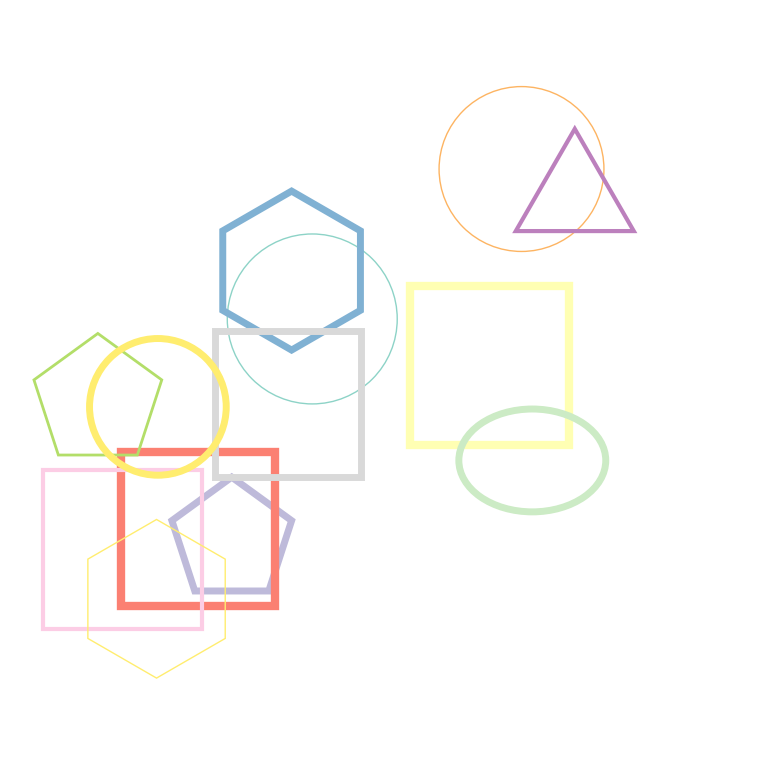[{"shape": "circle", "thickness": 0.5, "radius": 0.55, "center": [0.406, 0.586]}, {"shape": "square", "thickness": 3, "radius": 0.52, "center": [0.636, 0.526]}, {"shape": "pentagon", "thickness": 2.5, "radius": 0.41, "center": [0.301, 0.299]}, {"shape": "square", "thickness": 3, "radius": 0.5, "center": [0.257, 0.313]}, {"shape": "hexagon", "thickness": 2.5, "radius": 0.52, "center": [0.379, 0.649]}, {"shape": "circle", "thickness": 0.5, "radius": 0.54, "center": [0.677, 0.78]}, {"shape": "pentagon", "thickness": 1, "radius": 0.44, "center": [0.127, 0.48]}, {"shape": "square", "thickness": 1.5, "radius": 0.52, "center": [0.159, 0.286]}, {"shape": "square", "thickness": 2.5, "radius": 0.47, "center": [0.374, 0.475]}, {"shape": "triangle", "thickness": 1.5, "radius": 0.44, "center": [0.746, 0.744]}, {"shape": "oval", "thickness": 2.5, "radius": 0.48, "center": [0.691, 0.402]}, {"shape": "hexagon", "thickness": 0.5, "radius": 0.51, "center": [0.203, 0.222]}, {"shape": "circle", "thickness": 2.5, "radius": 0.44, "center": [0.205, 0.472]}]